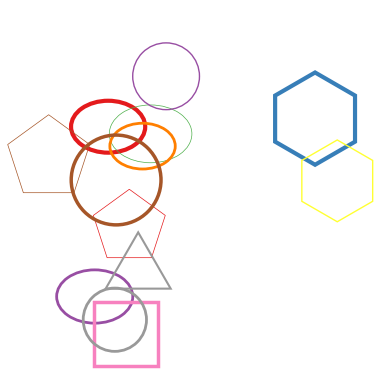[{"shape": "oval", "thickness": 3, "radius": 0.48, "center": [0.281, 0.671]}, {"shape": "pentagon", "thickness": 0.5, "radius": 0.49, "center": [0.336, 0.41]}, {"shape": "hexagon", "thickness": 3, "radius": 0.6, "center": [0.818, 0.692]}, {"shape": "oval", "thickness": 0.5, "radius": 0.54, "center": [0.391, 0.652]}, {"shape": "circle", "thickness": 1, "radius": 0.43, "center": [0.431, 0.802]}, {"shape": "oval", "thickness": 2, "radius": 0.49, "center": [0.246, 0.23]}, {"shape": "oval", "thickness": 2, "radius": 0.42, "center": [0.37, 0.62]}, {"shape": "hexagon", "thickness": 1, "radius": 0.53, "center": [0.876, 0.53]}, {"shape": "pentagon", "thickness": 0.5, "radius": 0.56, "center": [0.126, 0.59]}, {"shape": "circle", "thickness": 2.5, "radius": 0.58, "center": [0.302, 0.533]}, {"shape": "square", "thickness": 2.5, "radius": 0.41, "center": [0.327, 0.132]}, {"shape": "triangle", "thickness": 1.5, "radius": 0.49, "center": [0.359, 0.299]}, {"shape": "circle", "thickness": 2, "radius": 0.41, "center": [0.298, 0.17]}]